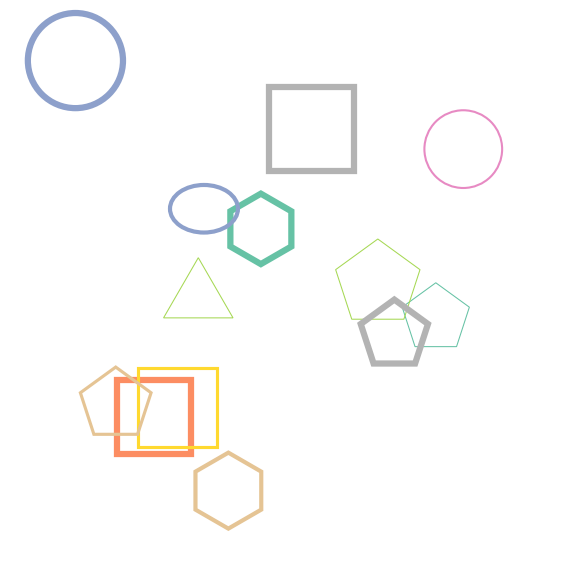[{"shape": "hexagon", "thickness": 3, "radius": 0.3, "center": [0.452, 0.603]}, {"shape": "pentagon", "thickness": 0.5, "radius": 0.31, "center": [0.755, 0.448]}, {"shape": "square", "thickness": 3, "radius": 0.32, "center": [0.266, 0.277]}, {"shape": "circle", "thickness": 3, "radius": 0.41, "center": [0.131, 0.894]}, {"shape": "oval", "thickness": 2, "radius": 0.29, "center": [0.353, 0.638]}, {"shape": "circle", "thickness": 1, "radius": 0.34, "center": [0.802, 0.741]}, {"shape": "triangle", "thickness": 0.5, "radius": 0.35, "center": [0.343, 0.483]}, {"shape": "pentagon", "thickness": 0.5, "radius": 0.38, "center": [0.654, 0.508]}, {"shape": "square", "thickness": 1.5, "radius": 0.34, "center": [0.308, 0.294]}, {"shape": "pentagon", "thickness": 1.5, "radius": 0.32, "center": [0.2, 0.299]}, {"shape": "hexagon", "thickness": 2, "radius": 0.33, "center": [0.395, 0.15]}, {"shape": "square", "thickness": 3, "radius": 0.37, "center": [0.54, 0.776]}, {"shape": "pentagon", "thickness": 3, "radius": 0.31, "center": [0.683, 0.419]}]